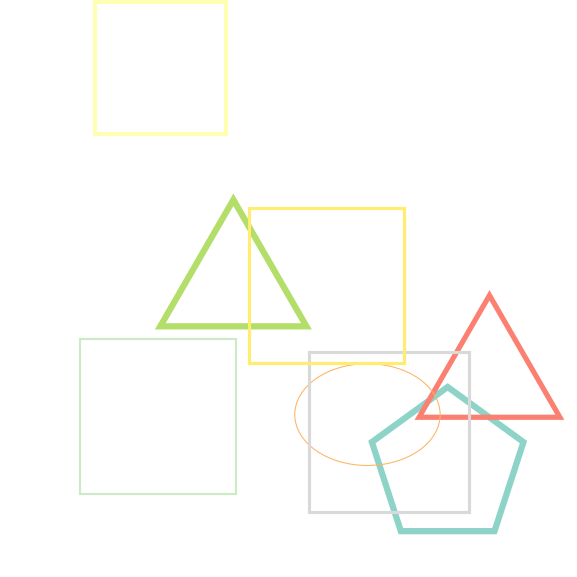[{"shape": "pentagon", "thickness": 3, "radius": 0.69, "center": [0.775, 0.191]}, {"shape": "square", "thickness": 2, "radius": 0.57, "center": [0.278, 0.881]}, {"shape": "triangle", "thickness": 2.5, "radius": 0.7, "center": [0.848, 0.347]}, {"shape": "oval", "thickness": 0.5, "radius": 0.63, "center": [0.636, 0.281]}, {"shape": "triangle", "thickness": 3, "radius": 0.73, "center": [0.404, 0.507]}, {"shape": "square", "thickness": 1.5, "radius": 0.69, "center": [0.674, 0.251]}, {"shape": "square", "thickness": 1, "radius": 0.67, "center": [0.274, 0.278]}, {"shape": "square", "thickness": 1.5, "radius": 0.67, "center": [0.565, 0.505]}]